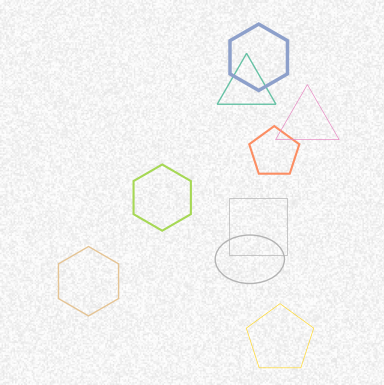[{"shape": "triangle", "thickness": 1, "radius": 0.44, "center": [0.64, 0.773]}, {"shape": "pentagon", "thickness": 1.5, "radius": 0.34, "center": [0.712, 0.604]}, {"shape": "hexagon", "thickness": 2.5, "radius": 0.43, "center": [0.672, 0.851]}, {"shape": "triangle", "thickness": 0.5, "radius": 0.48, "center": [0.798, 0.685]}, {"shape": "hexagon", "thickness": 1.5, "radius": 0.43, "center": [0.421, 0.487]}, {"shape": "pentagon", "thickness": 0.5, "radius": 0.46, "center": [0.727, 0.119]}, {"shape": "hexagon", "thickness": 1, "radius": 0.45, "center": [0.23, 0.27]}, {"shape": "oval", "thickness": 1, "radius": 0.45, "center": [0.649, 0.327]}, {"shape": "square", "thickness": 0.5, "radius": 0.37, "center": [0.67, 0.411]}]